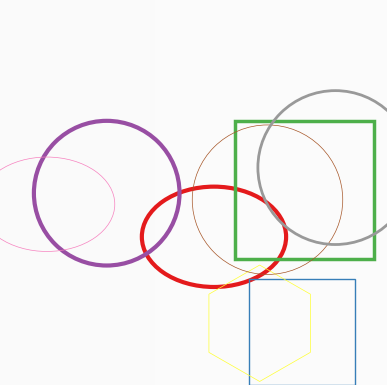[{"shape": "oval", "thickness": 3, "radius": 0.93, "center": [0.552, 0.385]}, {"shape": "square", "thickness": 1, "radius": 0.69, "center": [0.779, 0.138]}, {"shape": "square", "thickness": 2.5, "radius": 0.9, "center": [0.786, 0.507]}, {"shape": "circle", "thickness": 3, "radius": 0.94, "center": [0.275, 0.498]}, {"shape": "hexagon", "thickness": 0.5, "radius": 0.76, "center": [0.67, 0.16]}, {"shape": "circle", "thickness": 0.5, "radius": 0.97, "center": [0.69, 0.481]}, {"shape": "oval", "thickness": 0.5, "radius": 0.88, "center": [0.121, 0.469]}, {"shape": "circle", "thickness": 2, "radius": 1.0, "center": [0.865, 0.565]}]